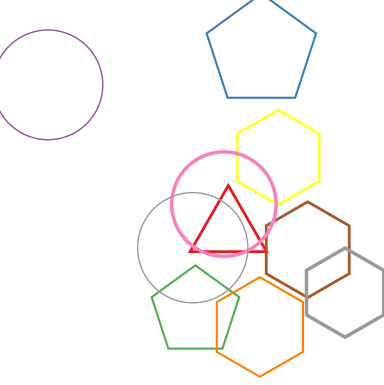[{"shape": "triangle", "thickness": 2, "radius": 0.57, "center": [0.593, 0.404]}, {"shape": "pentagon", "thickness": 1.5, "radius": 0.75, "center": [0.679, 0.867]}, {"shape": "pentagon", "thickness": 1.5, "radius": 0.6, "center": [0.508, 0.191]}, {"shape": "circle", "thickness": 1, "radius": 0.71, "center": [0.124, 0.78]}, {"shape": "hexagon", "thickness": 1.5, "radius": 0.65, "center": [0.675, 0.151]}, {"shape": "hexagon", "thickness": 2, "radius": 0.62, "center": [0.723, 0.591]}, {"shape": "hexagon", "thickness": 2, "radius": 0.62, "center": [0.799, 0.351]}, {"shape": "circle", "thickness": 2.5, "radius": 0.68, "center": [0.582, 0.47]}, {"shape": "hexagon", "thickness": 2.5, "radius": 0.58, "center": [0.896, 0.24]}, {"shape": "circle", "thickness": 1, "radius": 0.72, "center": [0.501, 0.357]}]